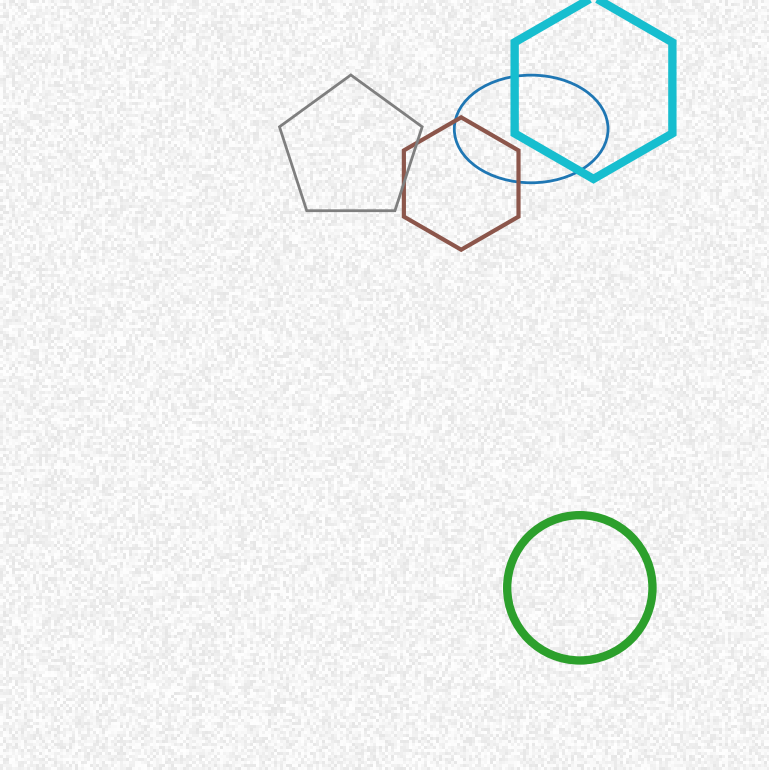[{"shape": "oval", "thickness": 1, "radius": 0.5, "center": [0.69, 0.833]}, {"shape": "circle", "thickness": 3, "radius": 0.47, "center": [0.753, 0.237]}, {"shape": "hexagon", "thickness": 1.5, "radius": 0.43, "center": [0.599, 0.762]}, {"shape": "pentagon", "thickness": 1, "radius": 0.49, "center": [0.456, 0.805]}, {"shape": "hexagon", "thickness": 3, "radius": 0.59, "center": [0.771, 0.886]}]